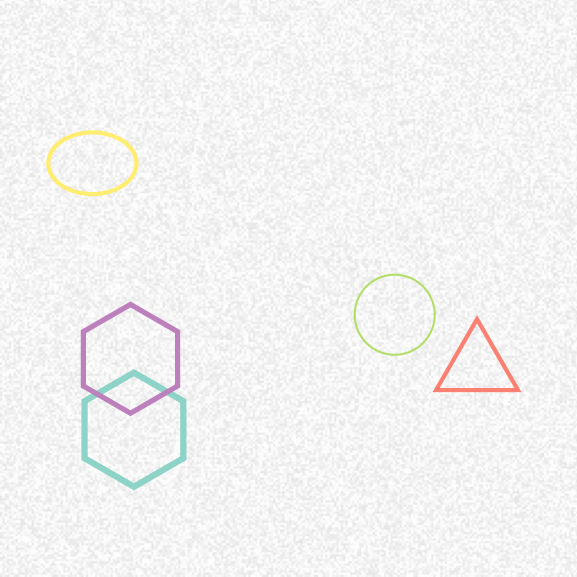[{"shape": "hexagon", "thickness": 3, "radius": 0.49, "center": [0.232, 0.255]}, {"shape": "triangle", "thickness": 2, "radius": 0.41, "center": [0.826, 0.365]}, {"shape": "circle", "thickness": 1, "radius": 0.35, "center": [0.683, 0.454]}, {"shape": "hexagon", "thickness": 2.5, "radius": 0.47, "center": [0.226, 0.378]}, {"shape": "oval", "thickness": 2, "radius": 0.38, "center": [0.16, 0.716]}]